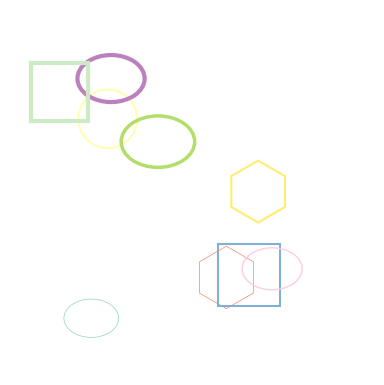[{"shape": "oval", "thickness": 0.5, "radius": 0.36, "center": [0.237, 0.173]}, {"shape": "circle", "thickness": 1.5, "radius": 0.38, "center": [0.28, 0.691]}, {"shape": "hexagon", "thickness": 0.5, "radius": 0.41, "center": [0.588, 0.279]}, {"shape": "square", "thickness": 1.5, "radius": 0.4, "center": [0.647, 0.285]}, {"shape": "oval", "thickness": 2.5, "radius": 0.48, "center": [0.41, 0.632]}, {"shape": "oval", "thickness": 1, "radius": 0.39, "center": [0.707, 0.302]}, {"shape": "oval", "thickness": 3, "radius": 0.44, "center": [0.288, 0.796]}, {"shape": "square", "thickness": 3, "radius": 0.37, "center": [0.155, 0.762]}, {"shape": "hexagon", "thickness": 1.5, "radius": 0.4, "center": [0.67, 0.502]}]